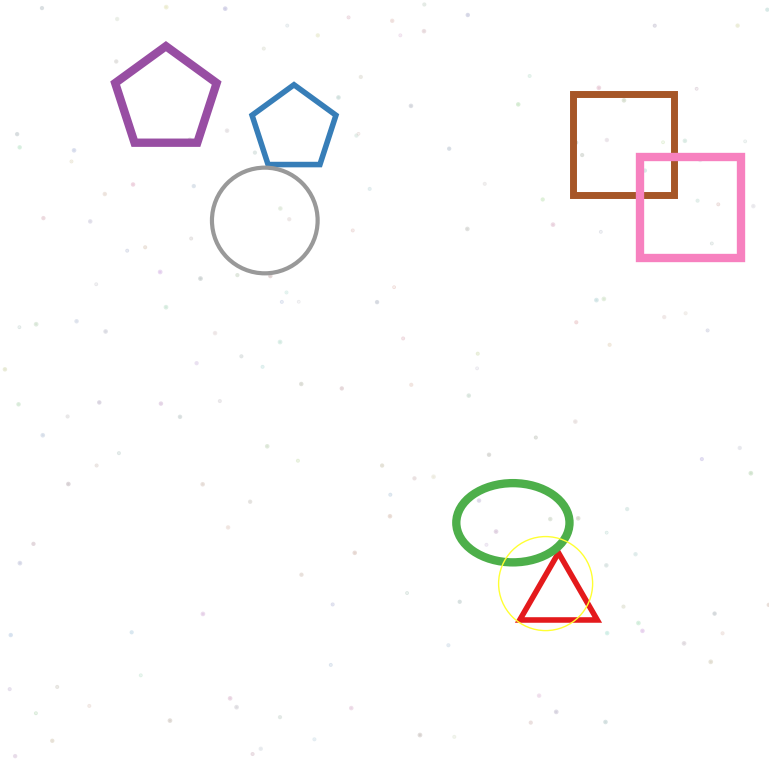[{"shape": "triangle", "thickness": 2, "radius": 0.29, "center": [0.725, 0.224]}, {"shape": "pentagon", "thickness": 2, "radius": 0.29, "center": [0.382, 0.833]}, {"shape": "oval", "thickness": 3, "radius": 0.37, "center": [0.666, 0.321]}, {"shape": "pentagon", "thickness": 3, "radius": 0.35, "center": [0.215, 0.871]}, {"shape": "circle", "thickness": 0.5, "radius": 0.31, "center": [0.709, 0.242]}, {"shape": "square", "thickness": 2.5, "radius": 0.33, "center": [0.81, 0.813]}, {"shape": "square", "thickness": 3, "radius": 0.33, "center": [0.897, 0.731]}, {"shape": "circle", "thickness": 1.5, "radius": 0.34, "center": [0.344, 0.714]}]